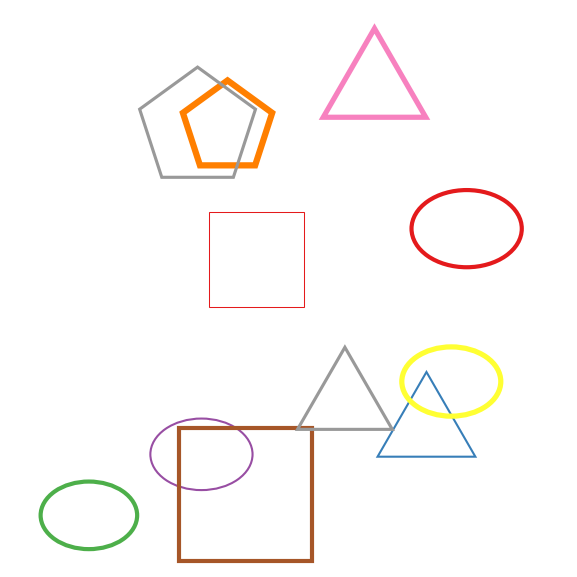[{"shape": "square", "thickness": 0.5, "radius": 0.41, "center": [0.444, 0.55]}, {"shape": "oval", "thickness": 2, "radius": 0.48, "center": [0.808, 0.603]}, {"shape": "triangle", "thickness": 1, "radius": 0.49, "center": [0.738, 0.257]}, {"shape": "oval", "thickness": 2, "radius": 0.42, "center": [0.154, 0.107]}, {"shape": "oval", "thickness": 1, "radius": 0.44, "center": [0.349, 0.212]}, {"shape": "pentagon", "thickness": 3, "radius": 0.41, "center": [0.394, 0.779]}, {"shape": "oval", "thickness": 2.5, "radius": 0.43, "center": [0.781, 0.338]}, {"shape": "square", "thickness": 2, "radius": 0.57, "center": [0.425, 0.143]}, {"shape": "triangle", "thickness": 2.5, "radius": 0.51, "center": [0.648, 0.847]}, {"shape": "pentagon", "thickness": 1.5, "radius": 0.53, "center": [0.342, 0.777]}, {"shape": "triangle", "thickness": 1.5, "radius": 0.47, "center": [0.597, 0.303]}]